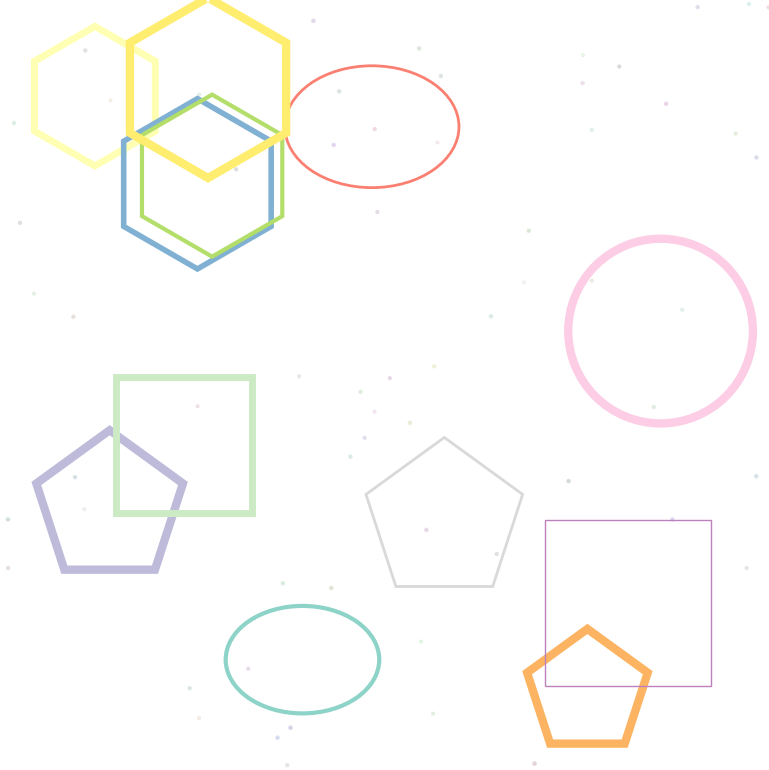[{"shape": "oval", "thickness": 1.5, "radius": 0.5, "center": [0.393, 0.143]}, {"shape": "hexagon", "thickness": 2.5, "radius": 0.45, "center": [0.123, 0.875]}, {"shape": "pentagon", "thickness": 3, "radius": 0.5, "center": [0.142, 0.341]}, {"shape": "oval", "thickness": 1, "radius": 0.57, "center": [0.483, 0.835]}, {"shape": "hexagon", "thickness": 2, "radius": 0.55, "center": [0.256, 0.761]}, {"shape": "pentagon", "thickness": 3, "radius": 0.41, "center": [0.763, 0.101]}, {"shape": "hexagon", "thickness": 1.5, "radius": 0.53, "center": [0.275, 0.772]}, {"shape": "circle", "thickness": 3, "radius": 0.6, "center": [0.858, 0.57]}, {"shape": "pentagon", "thickness": 1, "radius": 0.53, "center": [0.577, 0.325]}, {"shape": "square", "thickness": 0.5, "radius": 0.54, "center": [0.816, 0.217]}, {"shape": "square", "thickness": 2.5, "radius": 0.44, "center": [0.239, 0.422]}, {"shape": "hexagon", "thickness": 3, "radius": 0.59, "center": [0.27, 0.886]}]